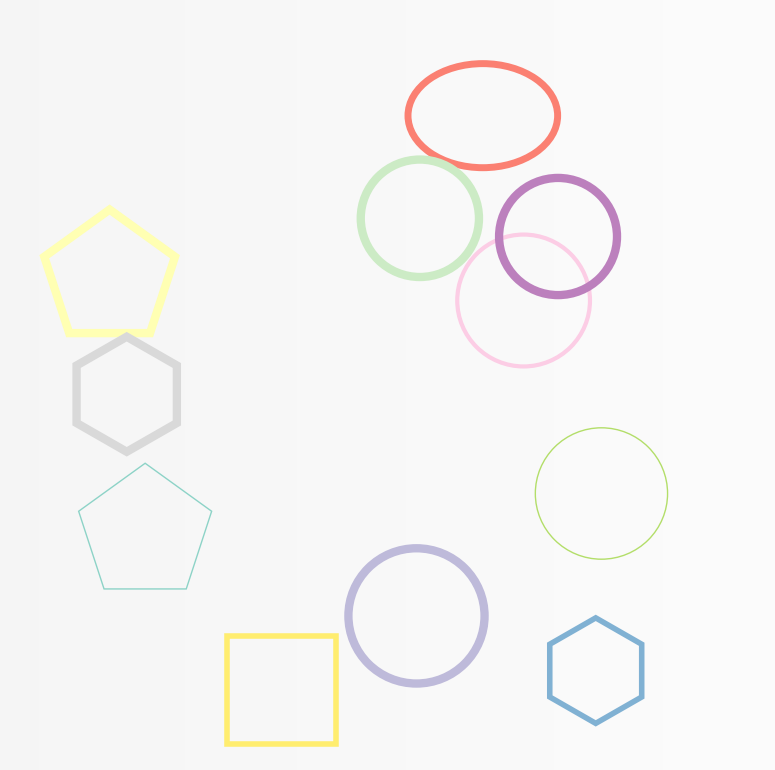[{"shape": "pentagon", "thickness": 0.5, "radius": 0.45, "center": [0.187, 0.308]}, {"shape": "pentagon", "thickness": 3, "radius": 0.44, "center": [0.141, 0.639]}, {"shape": "circle", "thickness": 3, "radius": 0.44, "center": [0.537, 0.2]}, {"shape": "oval", "thickness": 2.5, "radius": 0.48, "center": [0.623, 0.85]}, {"shape": "hexagon", "thickness": 2, "radius": 0.34, "center": [0.769, 0.129]}, {"shape": "circle", "thickness": 0.5, "radius": 0.43, "center": [0.776, 0.359]}, {"shape": "circle", "thickness": 1.5, "radius": 0.43, "center": [0.676, 0.61]}, {"shape": "hexagon", "thickness": 3, "radius": 0.37, "center": [0.164, 0.488]}, {"shape": "circle", "thickness": 3, "radius": 0.38, "center": [0.72, 0.693]}, {"shape": "circle", "thickness": 3, "radius": 0.38, "center": [0.542, 0.717]}, {"shape": "square", "thickness": 2, "radius": 0.35, "center": [0.363, 0.104]}]